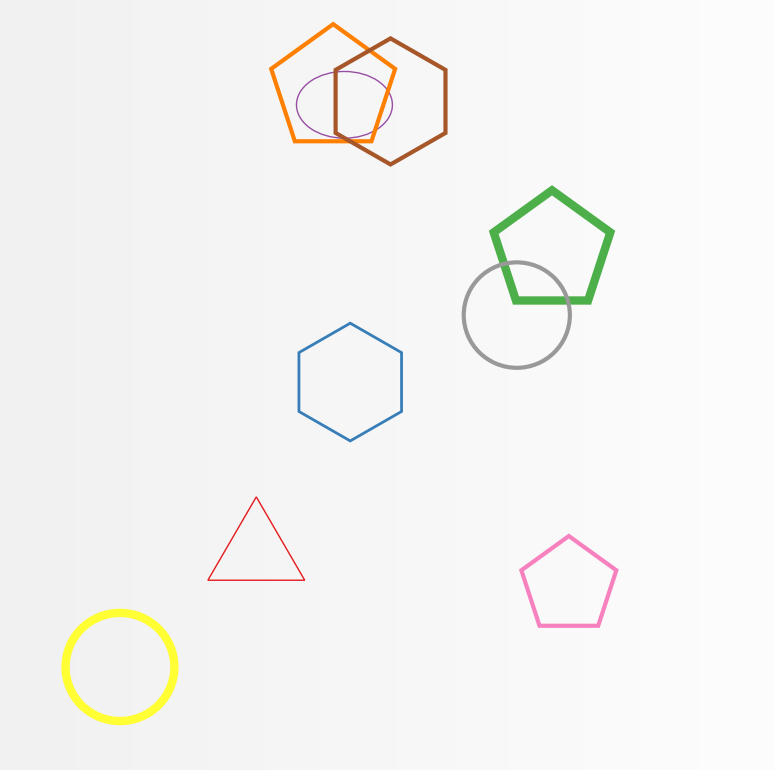[{"shape": "triangle", "thickness": 0.5, "radius": 0.36, "center": [0.331, 0.283]}, {"shape": "hexagon", "thickness": 1, "radius": 0.38, "center": [0.452, 0.504]}, {"shape": "pentagon", "thickness": 3, "radius": 0.4, "center": [0.712, 0.674]}, {"shape": "oval", "thickness": 0.5, "radius": 0.31, "center": [0.444, 0.864]}, {"shape": "pentagon", "thickness": 1.5, "radius": 0.42, "center": [0.43, 0.885]}, {"shape": "circle", "thickness": 3, "radius": 0.35, "center": [0.155, 0.134]}, {"shape": "hexagon", "thickness": 1.5, "radius": 0.41, "center": [0.504, 0.868]}, {"shape": "pentagon", "thickness": 1.5, "radius": 0.32, "center": [0.734, 0.239]}, {"shape": "circle", "thickness": 1.5, "radius": 0.34, "center": [0.667, 0.591]}]